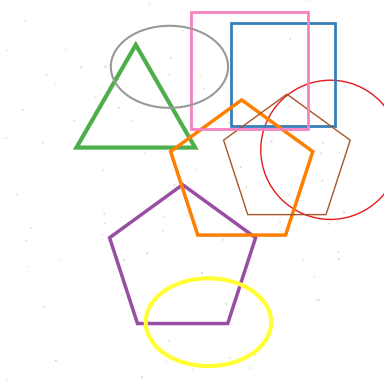[{"shape": "circle", "thickness": 1, "radius": 0.9, "center": [0.858, 0.611]}, {"shape": "square", "thickness": 2, "radius": 0.67, "center": [0.735, 0.807]}, {"shape": "triangle", "thickness": 3, "radius": 0.89, "center": [0.353, 0.706]}, {"shape": "pentagon", "thickness": 2.5, "radius": 1.0, "center": [0.474, 0.321]}, {"shape": "pentagon", "thickness": 2.5, "radius": 0.97, "center": [0.628, 0.546]}, {"shape": "oval", "thickness": 3, "radius": 0.81, "center": [0.541, 0.163]}, {"shape": "pentagon", "thickness": 1, "radius": 0.86, "center": [0.745, 0.582]}, {"shape": "square", "thickness": 2, "radius": 0.76, "center": [0.648, 0.818]}, {"shape": "oval", "thickness": 1.5, "radius": 0.76, "center": [0.44, 0.826]}]